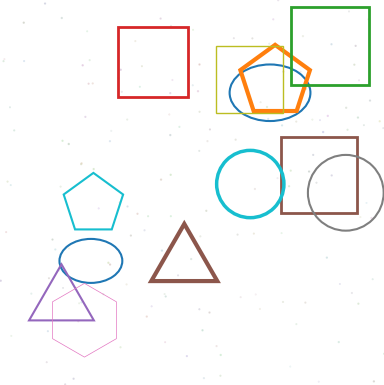[{"shape": "oval", "thickness": 1.5, "radius": 0.41, "center": [0.236, 0.322]}, {"shape": "oval", "thickness": 1.5, "radius": 0.52, "center": [0.701, 0.759]}, {"shape": "pentagon", "thickness": 3, "radius": 0.47, "center": [0.715, 0.789]}, {"shape": "square", "thickness": 2, "radius": 0.51, "center": [0.858, 0.88]}, {"shape": "square", "thickness": 2, "radius": 0.45, "center": [0.398, 0.839]}, {"shape": "triangle", "thickness": 1.5, "radius": 0.49, "center": [0.16, 0.216]}, {"shape": "square", "thickness": 2, "radius": 0.49, "center": [0.829, 0.545]}, {"shape": "triangle", "thickness": 3, "radius": 0.49, "center": [0.479, 0.319]}, {"shape": "hexagon", "thickness": 0.5, "radius": 0.48, "center": [0.219, 0.168]}, {"shape": "circle", "thickness": 1.5, "radius": 0.49, "center": [0.898, 0.499]}, {"shape": "square", "thickness": 1, "radius": 0.43, "center": [0.647, 0.794]}, {"shape": "pentagon", "thickness": 1.5, "radius": 0.41, "center": [0.243, 0.47]}, {"shape": "circle", "thickness": 2.5, "radius": 0.44, "center": [0.65, 0.522]}]